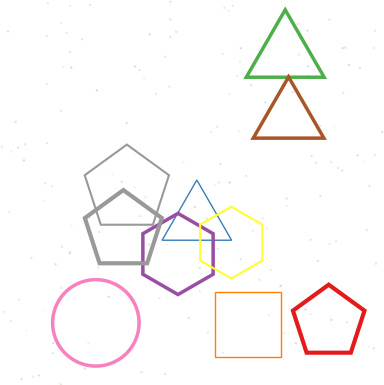[{"shape": "pentagon", "thickness": 3, "radius": 0.49, "center": [0.854, 0.163]}, {"shape": "triangle", "thickness": 1, "radius": 0.52, "center": [0.511, 0.428]}, {"shape": "triangle", "thickness": 2.5, "radius": 0.58, "center": [0.741, 0.858]}, {"shape": "hexagon", "thickness": 2.5, "radius": 0.53, "center": [0.462, 0.34]}, {"shape": "square", "thickness": 1, "radius": 0.43, "center": [0.643, 0.157]}, {"shape": "hexagon", "thickness": 1.5, "radius": 0.47, "center": [0.601, 0.37]}, {"shape": "triangle", "thickness": 2.5, "radius": 0.53, "center": [0.75, 0.694]}, {"shape": "circle", "thickness": 2.5, "radius": 0.56, "center": [0.249, 0.161]}, {"shape": "pentagon", "thickness": 3, "radius": 0.53, "center": [0.32, 0.401]}, {"shape": "pentagon", "thickness": 1.5, "radius": 0.58, "center": [0.329, 0.509]}]